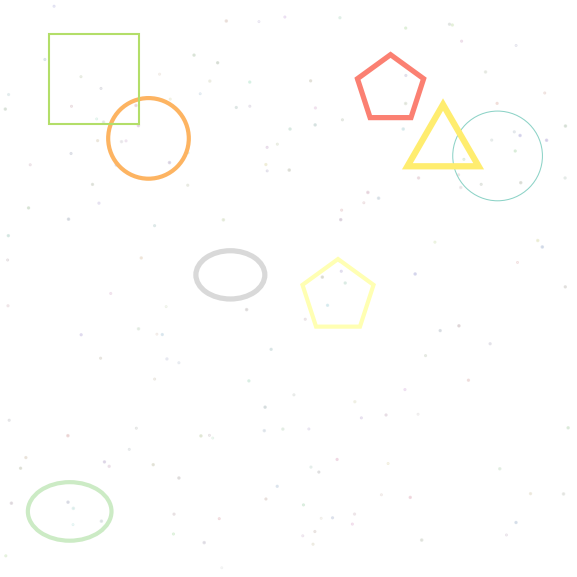[{"shape": "circle", "thickness": 0.5, "radius": 0.39, "center": [0.862, 0.729]}, {"shape": "pentagon", "thickness": 2, "radius": 0.32, "center": [0.585, 0.486]}, {"shape": "pentagon", "thickness": 2.5, "radius": 0.3, "center": [0.676, 0.844]}, {"shape": "circle", "thickness": 2, "radius": 0.35, "center": [0.257, 0.76]}, {"shape": "square", "thickness": 1, "radius": 0.39, "center": [0.162, 0.862]}, {"shape": "oval", "thickness": 2.5, "radius": 0.3, "center": [0.399, 0.523]}, {"shape": "oval", "thickness": 2, "radius": 0.36, "center": [0.121, 0.114]}, {"shape": "triangle", "thickness": 3, "radius": 0.36, "center": [0.767, 0.747]}]